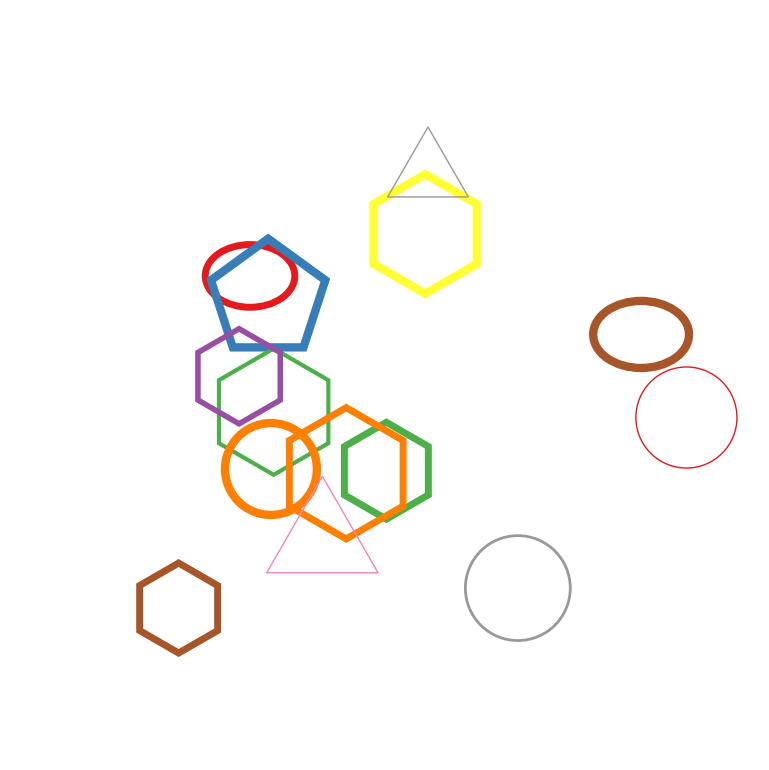[{"shape": "oval", "thickness": 2.5, "radius": 0.29, "center": [0.325, 0.642]}, {"shape": "circle", "thickness": 0.5, "radius": 0.33, "center": [0.891, 0.458]}, {"shape": "pentagon", "thickness": 3, "radius": 0.39, "center": [0.348, 0.612]}, {"shape": "hexagon", "thickness": 1.5, "radius": 0.41, "center": [0.355, 0.465]}, {"shape": "hexagon", "thickness": 2.5, "radius": 0.31, "center": [0.502, 0.389]}, {"shape": "hexagon", "thickness": 2, "radius": 0.31, "center": [0.311, 0.511]}, {"shape": "circle", "thickness": 3, "radius": 0.3, "center": [0.352, 0.391]}, {"shape": "hexagon", "thickness": 2.5, "radius": 0.43, "center": [0.45, 0.385]}, {"shape": "hexagon", "thickness": 3, "radius": 0.39, "center": [0.552, 0.696]}, {"shape": "hexagon", "thickness": 2.5, "radius": 0.29, "center": [0.232, 0.21]}, {"shape": "oval", "thickness": 3, "radius": 0.31, "center": [0.833, 0.566]}, {"shape": "triangle", "thickness": 0.5, "radius": 0.42, "center": [0.419, 0.298]}, {"shape": "circle", "thickness": 1, "radius": 0.34, "center": [0.673, 0.236]}, {"shape": "triangle", "thickness": 0.5, "radius": 0.3, "center": [0.556, 0.775]}]